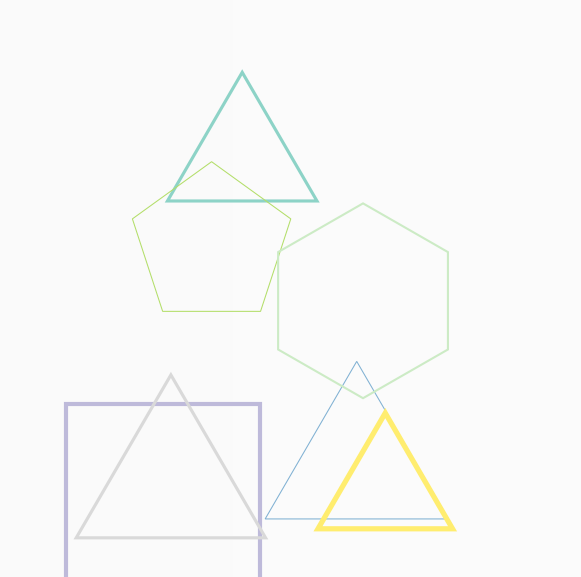[{"shape": "triangle", "thickness": 1.5, "radius": 0.74, "center": [0.417, 0.725]}, {"shape": "square", "thickness": 2, "radius": 0.84, "center": [0.281, 0.132]}, {"shape": "triangle", "thickness": 0.5, "radius": 0.91, "center": [0.614, 0.191]}, {"shape": "pentagon", "thickness": 0.5, "radius": 0.72, "center": [0.364, 0.576]}, {"shape": "triangle", "thickness": 1.5, "radius": 0.94, "center": [0.294, 0.162]}, {"shape": "hexagon", "thickness": 1, "radius": 0.84, "center": [0.625, 0.478]}, {"shape": "triangle", "thickness": 2.5, "radius": 0.67, "center": [0.663, 0.15]}]